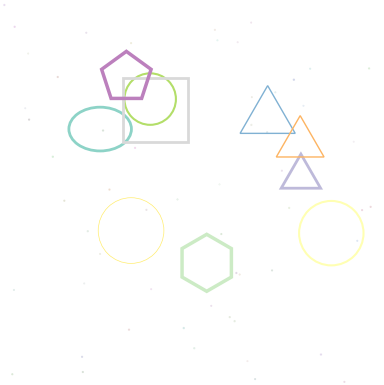[{"shape": "oval", "thickness": 2, "radius": 0.41, "center": [0.26, 0.665]}, {"shape": "circle", "thickness": 1.5, "radius": 0.42, "center": [0.861, 0.394]}, {"shape": "triangle", "thickness": 2, "radius": 0.3, "center": [0.782, 0.541]}, {"shape": "triangle", "thickness": 1, "radius": 0.41, "center": [0.695, 0.695]}, {"shape": "triangle", "thickness": 1, "radius": 0.36, "center": [0.78, 0.628]}, {"shape": "circle", "thickness": 1.5, "radius": 0.33, "center": [0.39, 0.743]}, {"shape": "square", "thickness": 2, "radius": 0.42, "center": [0.404, 0.715]}, {"shape": "pentagon", "thickness": 2.5, "radius": 0.34, "center": [0.328, 0.799]}, {"shape": "hexagon", "thickness": 2.5, "radius": 0.37, "center": [0.537, 0.317]}, {"shape": "circle", "thickness": 0.5, "radius": 0.43, "center": [0.34, 0.401]}]